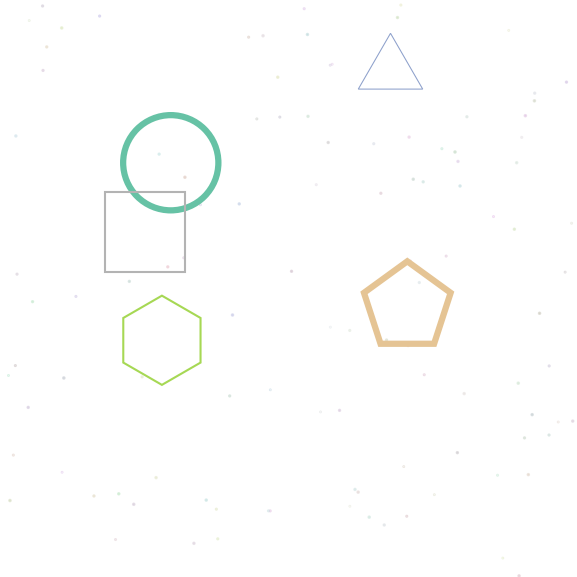[{"shape": "circle", "thickness": 3, "radius": 0.41, "center": [0.296, 0.717]}, {"shape": "triangle", "thickness": 0.5, "radius": 0.32, "center": [0.676, 0.877]}, {"shape": "hexagon", "thickness": 1, "radius": 0.39, "center": [0.28, 0.41]}, {"shape": "pentagon", "thickness": 3, "radius": 0.39, "center": [0.705, 0.468]}, {"shape": "square", "thickness": 1, "radius": 0.35, "center": [0.251, 0.598]}]